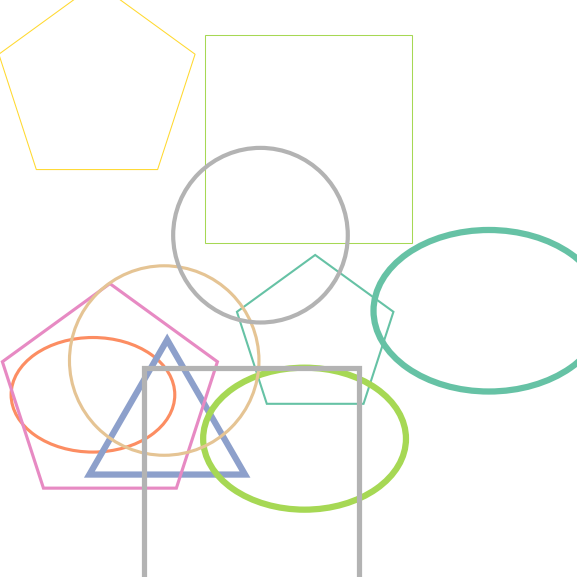[{"shape": "oval", "thickness": 3, "radius": 1.0, "center": [0.847, 0.461]}, {"shape": "pentagon", "thickness": 1, "radius": 0.71, "center": [0.546, 0.415]}, {"shape": "oval", "thickness": 1.5, "radius": 0.71, "center": [0.161, 0.316]}, {"shape": "triangle", "thickness": 3, "radius": 0.78, "center": [0.29, 0.255]}, {"shape": "pentagon", "thickness": 1.5, "radius": 0.98, "center": [0.19, 0.312]}, {"shape": "square", "thickness": 0.5, "radius": 0.9, "center": [0.534, 0.759]}, {"shape": "oval", "thickness": 3, "radius": 0.88, "center": [0.527, 0.24]}, {"shape": "pentagon", "thickness": 0.5, "radius": 0.89, "center": [0.168, 0.85]}, {"shape": "circle", "thickness": 1.5, "radius": 0.82, "center": [0.284, 0.375]}, {"shape": "circle", "thickness": 2, "radius": 0.76, "center": [0.451, 0.592]}, {"shape": "square", "thickness": 2.5, "radius": 0.93, "center": [0.435, 0.176]}]